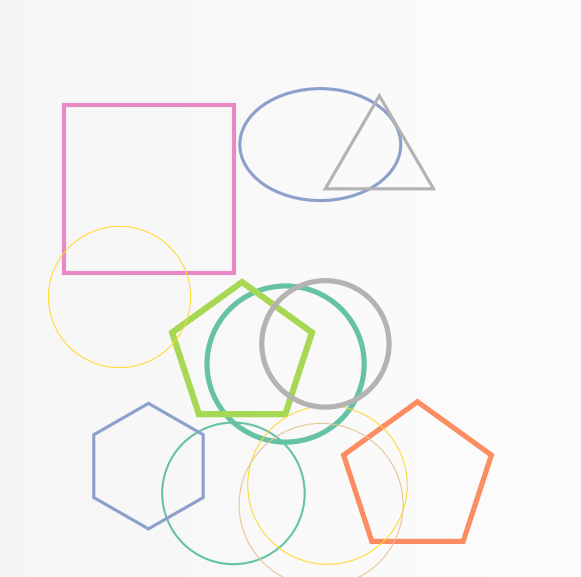[{"shape": "circle", "thickness": 1, "radius": 0.61, "center": [0.402, 0.145]}, {"shape": "circle", "thickness": 2.5, "radius": 0.68, "center": [0.491, 0.369]}, {"shape": "pentagon", "thickness": 2.5, "radius": 0.67, "center": [0.718, 0.17]}, {"shape": "oval", "thickness": 1.5, "radius": 0.69, "center": [0.551, 0.749]}, {"shape": "hexagon", "thickness": 1.5, "radius": 0.54, "center": [0.255, 0.192]}, {"shape": "square", "thickness": 2, "radius": 0.73, "center": [0.256, 0.672]}, {"shape": "pentagon", "thickness": 3, "radius": 0.63, "center": [0.416, 0.384]}, {"shape": "circle", "thickness": 0.5, "radius": 0.61, "center": [0.206, 0.485]}, {"shape": "circle", "thickness": 0.5, "radius": 0.69, "center": [0.563, 0.159]}, {"shape": "circle", "thickness": 0.5, "radius": 0.71, "center": [0.552, 0.125]}, {"shape": "triangle", "thickness": 1.5, "radius": 0.54, "center": [0.653, 0.726]}, {"shape": "circle", "thickness": 2.5, "radius": 0.55, "center": [0.56, 0.404]}]